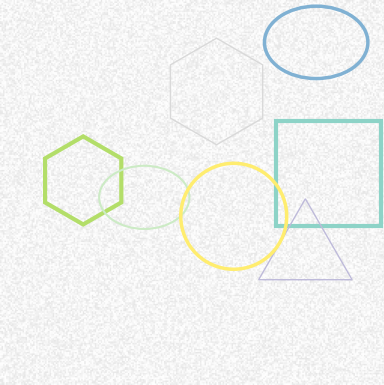[{"shape": "square", "thickness": 3, "radius": 0.68, "center": [0.852, 0.549]}, {"shape": "triangle", "thickness": 1, "radius": 0.7, "center": [0.793, 0.344]}, {"shape": "oval", "thickness": 2.5, "radius": 0.67, "center": [0.821, 0.89]}, {"shape": "hexagon", "thickness": 3, "radius": 0.57, "center": [0.216, 0.531]}, {"shape": "hexagon", "thickness": 1, "radius": 0.69, "center": [0.562, 0.762]}, {"shape": "oval", "thickness": 1.5, "radius": 0.59, "center": [0.375, 0.487]}, {"shape": "circle", "thickness": 2.5, "radius": 0.69, "center": [0.607, 0.438]}]